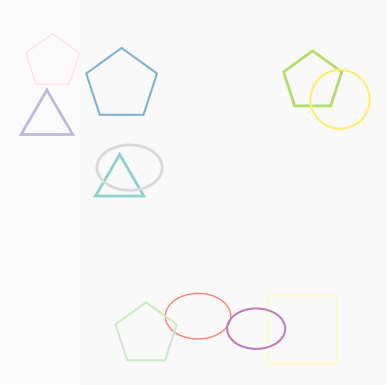[{"shape": "triangle", "thickness": 2, "radius": 0.36, "center": [0.309, 0.527]}, {"shape": "square", "thickness": 1, "radius": 0.44, "center": [0.777, 0.145]}, {"shape": "triangle", "thickness": 2, "radius": 0.38, "center": [0.121, 0.689]}, {"shape": "oval", "thickness": 1, "radius": 0.42, "center": [0.511, 0.179]}, {"shape": "pentagon", "thickness": 1.5, "radius": 0.48, "center": [0.314, 0.779]}, {"shape": "pentagon", "thickness": 2, "radius": 0.39, "center": [0.807, 0.789]}, {"shape": "pentagon", "thickness": 0.5, "radius": 0.36, "center": [0.136, 0.84]}, {"shape": "oval", "thickness": 2, "radius": 0.42, "center": [0.334, 0.565]}, {"shape": "oval", "thickness": 1.5, "radius": 0.38, "center": [0.661, 0.146]}, {"shape": "pentagon", "thickness": 1.5, "radius": 0.42, "center": [0.377, 0.132]}, {"shape": "circle", "thickness": 1.5, "radius": 0.38, "center": [0.878, 0.742]}]